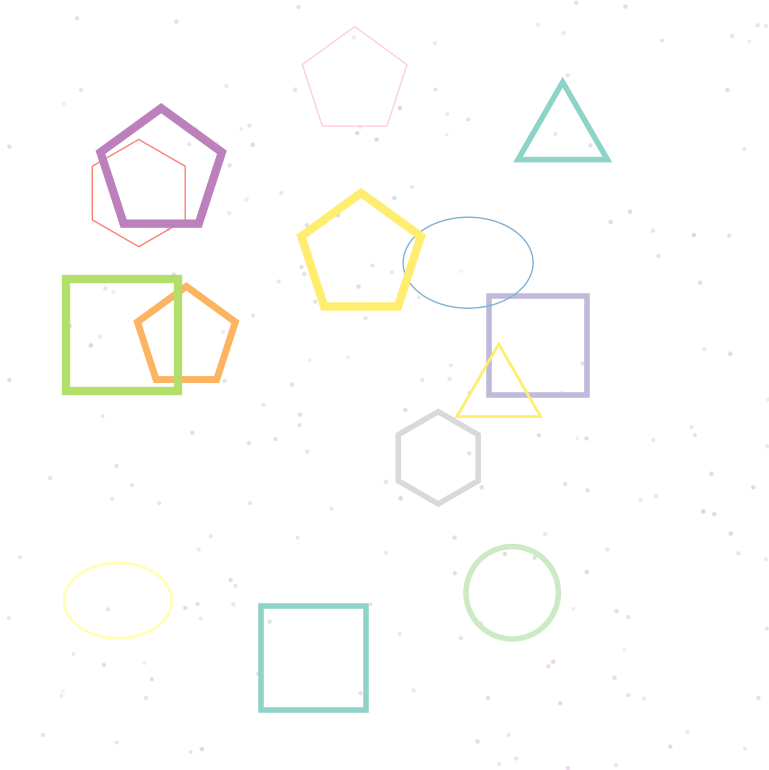[{"shape": "triangle", "thickness": 2, "radius": 0.34, "center": [0.731, 0.826]}, {"shape": "square", "thickness": 2, "radius": 0.34, "center": [0.407, 0.146]}, {"shape": "oval", "thickness": 1, "radius": 0.35, "center": [0.153, 0.22]}, {"shape": "square", "thickness": 2, "radius": 0.32, "center": [0.699, 0.552]}, {"shape": "hexagon", "thickness": 0.5, "radius": 0.35, "center": [0.18, 0.749]}, {"shape": "oval", "thickness": 0.5, "radius": 0.42, "center": [0.608, 0.659]}, {"shape": "pentagon", "thickness": 2.5, "radius": 0.33, "center": [0.242, 0.561]}, {"shape": "square", "thickness": 3, "radius": 0.36, "center": [0.159, 0.565]}, {"shape": "pentagon", "thickness": 0.5, "radius": 0.36, "center": [0.461, 0.894]}, {"shape": "hexagon", "thickness": 2, "radius": 0.3, "center": [0.569, 0.405]}, {"shape": "pentagon", "thickness": 3, "radius": 0.41, "center": [0.209, 0.777]}, {"shape": "circle", "thickness": 2, "radius": 0.3, "center": [0.665, 0.23]}, {"shape": "triangle", "thickness": 1, "radius": 0.31, "center": [0.648, 0.49]}, {"shape": "pentagon", "thickness": 3, "radius": 0.41, "center": [0.469, 0.668]}]